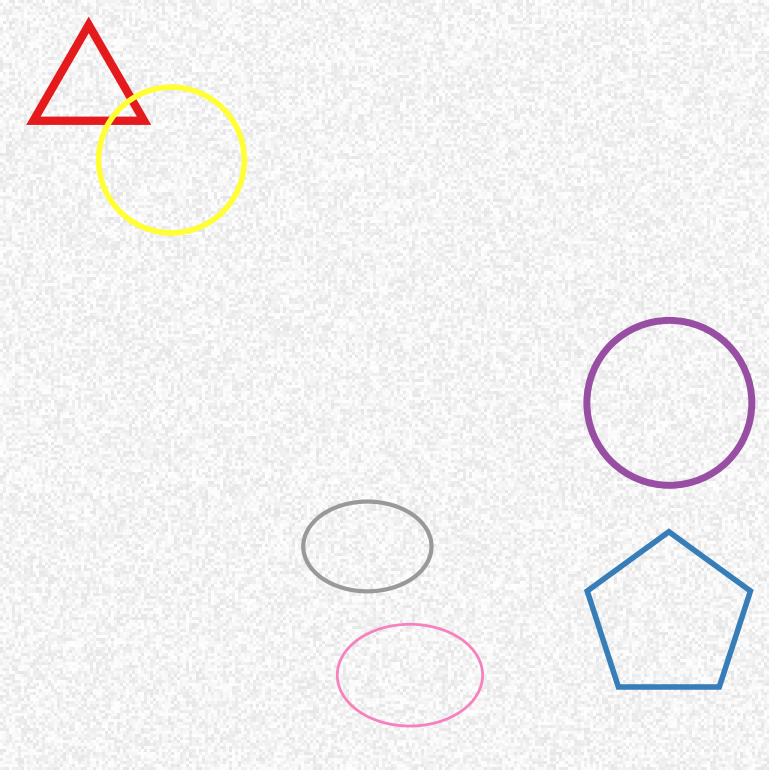[{"shape": "triangle", "thickness": 3, "radius": 0.41, "center": [0.115, 0.885]}, {"shape": "pentagon", "thickness": 2, "radius": 0.56, "center": [0.869, 0.198]}, {"shape": "circle", "thickness": 2.5, "radius": 0.54, "center": [0.869, 0.477]}, {"shape": "circle", "thickness": 2, "radius": 0.47, "center": [0.223, 0.792]}, {"shape": "oval", "thickness": 1, "radius": 0.47, "center": [0.532, 0.123]}, {"shape": "oval", "thickness": 1.5, "radius": 0.42, "center": [0.477, 0.29]}]